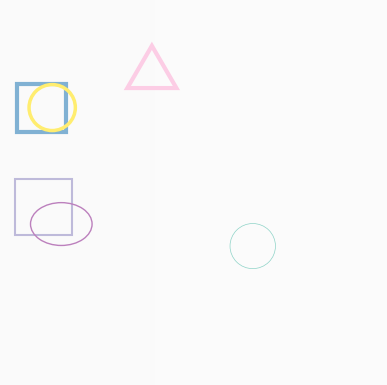[{"shape": "circle", "thickness": 0.5, "radius": 0.29, "center": [0.652, 0.361]}, {"shape": "square", "thickness": 1.5, "radius": 0.37, "center": [0.113, 0.462]}, {"shape": "square", "thickness": 3, "radius": 0.32, "center": [0.108, 0.719]}, {"shape": "triangle", "thickness": 3, "radius": 0.37, "center": [0.392, 0.808]}, {"shape": "oval", "thickness": 1, "radius": 0.4, "center": [0.158, 0.418]}, {"shape": "circle", "thickness": 2.5, "radius": 0.3, "center": [0.135, 0.721]}]